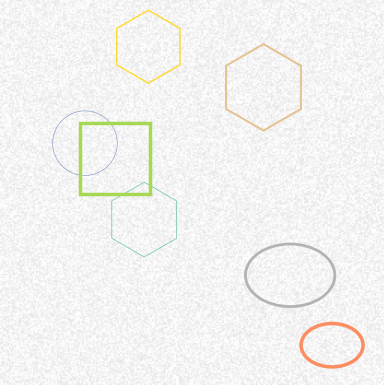[{"shape": "hexagon", "thickness": 0.5, "radius": 0.49, "center": [0.375, 0.43]}, {"shape": "oval", "thickness": 2.5, "radius": 0.4, "center": [0.863, 0.103]}, {"shape": "circle", "thickness": 0.5, "radius": 0.42, "center": [0.221, 0.628]}, {"shape": "square", "thickness": 2.5, "radius": 0.46, "center": [0.299, 0.589]}, {"shape": "hexagon", "thickness": 1, "radius": 0.47, "center": [0.385, 0.879]}, {"shape": "hexagon", "thickness": 1.5, "radius": 0.56, "center": [0.684, 0.773]}, {"shape": "oval", "thickness": 2, "radius": 0.58, "center": [0.754, 0.285]}]